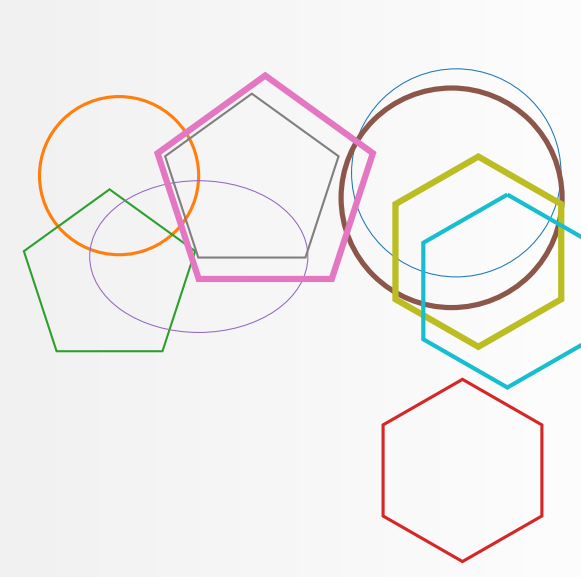[{"shape": "circle", "thickness": 0.5, "radius": 0.9, "center": [0.785, 0.7]}, {"shape": "circle", "thickness": 1.5, "radius": 0.68, "center": [0.205, 0.695]}, {"shape": "pentagon", "thickness": 1, "radius": 0.77, "center": [0.188, 0.516]}, {"shape": "hexagon", "thickness": 1.5, "radius": 0.79, "center": [0.796, 0.185]}, {"shape": "oval", "thickness": 0.5, "radius": 0.94, "center": [0.342, 0.555]}, {"shape": "circle", "thickness": 2.5, "radius": 0.95, "center": [0.777, 0.657]}, {"shape": "pentagon", "thickness": 3, "radius": 0.97, "center": [0.456, 0.674]}, {"shape": "pentagon", "thickness": 1, "radius": 0.78, "center": [0.433, 0.68]}, {"shape": "hexagon", "thickness": 3, "radius": 0.82, "center": [0.823, 0.563]}, {"shape": "hexagon", "thickness": 2, "radius": 0.84, "center": [0.873, 0.495]}]